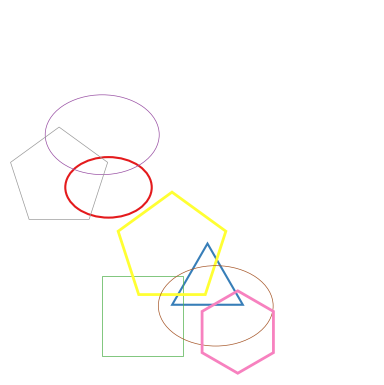[{"shape": "oval", "thickness": 1.5, "radius": 0.56, "center": [0.282, 0.513]}, {"shape": "triangle", "thickness": 1.5, "radius": 0.53, "center": [0.539, 0.261]}, {"shape": "square", "thickness": 0.5, "radius": 0.52, "center": [0.37, 0.178]}, {"shape": "oval", "thickness": 0.5, "radius": 0.74, "center": [0.266, 0.65]}, {"shape": "pentagon", "thickness": 2, "radius": 0.74, "center": [0.447, 0.354]}, {"shape": "oval", "thickness": 0.5, "radius": 0.75, "center": [0.56, 0.206]}, {"shape": "hexagon", "thickness": 2, "radius": 0.53, "center": [0.618, 0.138]}, {"shape": "pentagon", "thickness": 0.5, "radius": 0.66, "center": [0.154, 0.537]}]